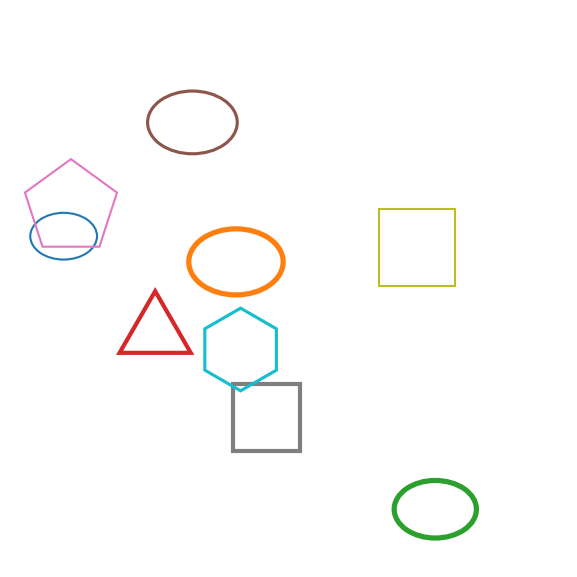[{"shape": "oval", "thickness": 1, "radius": 0.29, "center": [0.11, 0.59]}, {"shape": "oval", "thickness": 2.5, "radius": 0.41, "center": [0.409, 0.546]}, {"shape": "oval", "thickness": 2.5, "radius": 0.36, "center": [0.754, 0.117]}, {"shape": "triangle", "thickness": 2, "radius": 0.36, "center": [0.269, 0.424]}, {"shape": "oval", "thickness": 1.5, "radius": 0.39, "center": [0.333, 0.787]}, {"shape": "pentagon", "thickness": 1, "radius": 0.42, "center": [0.123, 0.64]}, {"shape": "square", "thickness": 2, "radius": 0.29, "center": [0.461, 0.277]}, {"shape": "square", "thickness": 1, "radius": 0.33, "center": [0.722, 0.571]}, {"shape": "hexagon", "thickness": 1.5, "radius": 0.36, "center": [0.417, 0.394]}]